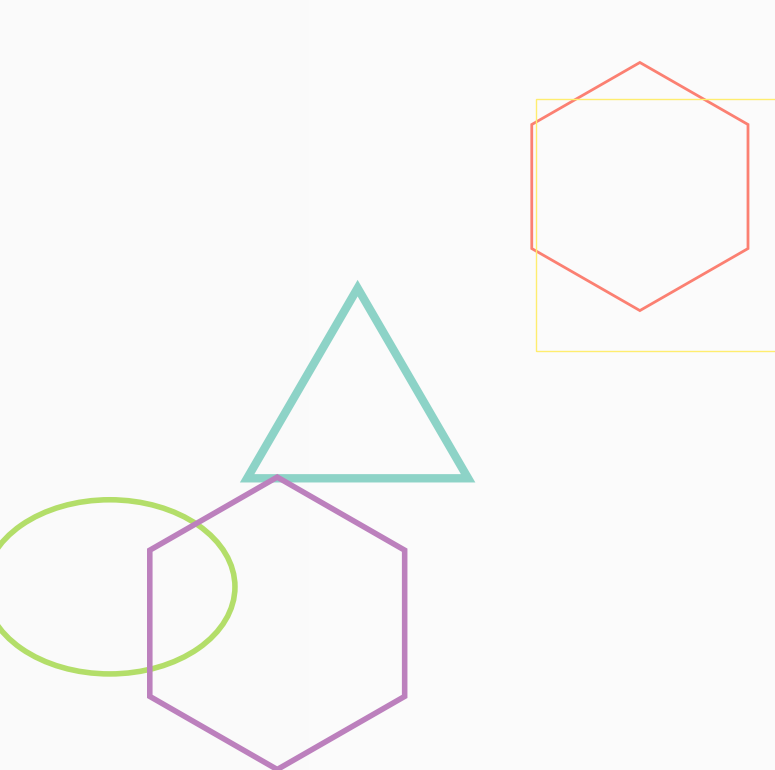[{"shape": "triangle", "thickness": 3, "radius": 0.82, "center": [0.461, 0.461]}, {"shape": "hexagon", "thickness": 1, "radius": 0.81, "center": [0.826, 0.758]}, {"shape": "oval", "thickness": 2, "radius": 0.81, "center": [0.142, 0.238]}, {"shape": "hexagon", "thickness": 2, "radius": 0.95, "center": [0.358, 0.191]}, {"shape": "square", "thickness": 0.5, "radius": 0.82, "center": [0.855, 0.708]}]